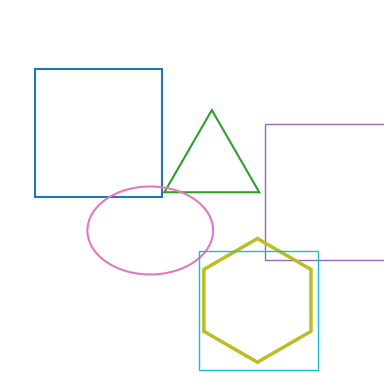[{"shape": "square", "thickness": 1.5, "radius": 0.83, "center": [0.257, 0.654]}, {"shape": "triangle", "thickness": 1.5, "radius": 0.71, "center": [0.55, 0.572]}, {"shape": "square", "thickness": 1, "radius": 0.88, "center": [0.865, 0.502]}, {"shape": "oval", "thickness": 1.5, "radius": 0.82, "center": [0.39, 0.401]}, {"shape": "hexagon", "thickness": 2.5, "radius": 0.8, "center": [0.669, 0.22]}, {"shape": "square", "thickness": 1, "radius": 0.77, "center": [0.672, 0.193]}]